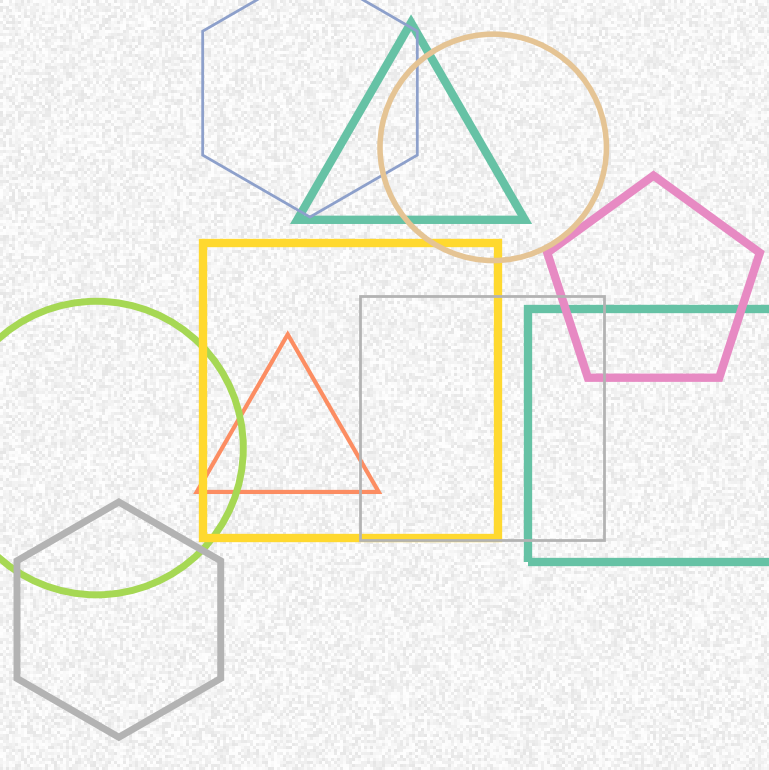[{"shape": "square", "thickness": 3, "radius": 0.82, "center": [0.851, 0.434]}, {"shape": "triangle", "thickness": 3, "radius": 0.85, "center": [0.534, 0.8]}, {"shape": "triangle", "thickness": 1.5, "radius": 0.68, "center": [0.374, 0.429]}, {"shape": "hexagon", "thickness": 1, "radius": 0.8, "center": [0.403, 0.879]}, {"shape": "pentagon", "thickness": 3, "radius": 0.73, "center": [0.849, 0.627]}, {"shape": "circle", "thickness": 2.5, "radius": 0.95, "center": [0.125, 0.418]}, {"shape": "square", "thickness": 3, "radius": 0.96, "center": [0.456, 0.493]}, {"shape": "circle", "thickness": 2, "radius": 0.74, "center": [0.641, 0.809]}, {"shape": "square", "thickness": 1, "radius": 0.79, "center": [0.626, 0.457]}, {"shape": "hexagon", "thickness": 2.5, "radius": 0.76, "center": [0.154, 0.195]}]